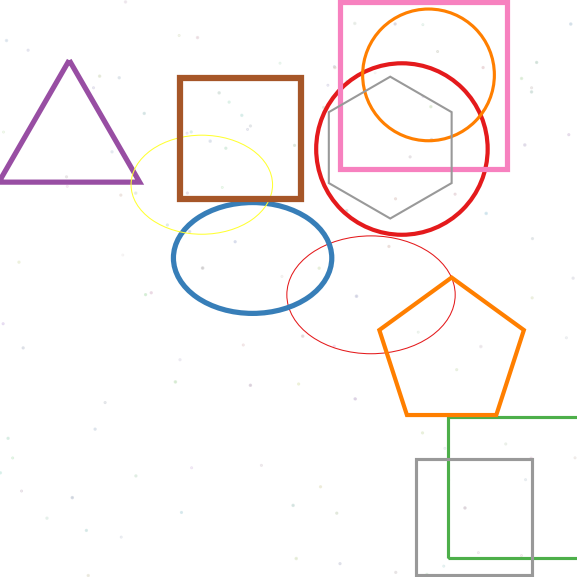[{"shape": "circle", "thickness": 2, "radius": 0.74, "center": [0.696, 0.741]}, {"shape": "oval", "thickness": 0.5, "radius": 0.73, "center": [0.642, 0.489]}, {"shape": "oval", "thickness": 2.5, "radius": 0.69, "center": [0.437, 0.552]}, {"shape": "square", "thickness": 1.5, "radius": 0.61, "center": [0.898, 0.155]}, {"shape": "triangle", "thickness": 2.5, "radius": 0.7, "center": [0.12, 0.754]}, {"shape": "circle", "thickness": 1.5, "radius": 0.57, "center": [0.742, 0.869]}, {"shape": "pentagon", "thickness": 2, "radius": 0.66, "center": [0.782, 0.387]}, {"shape": "oval", "thickness": 0.5, "radius": 0.61, "center": [0.349, 0.679]}, {"shape": "square", "thickness": 3, "radius": 0.52, "center": [0.417, 0.759]}, {"shape": "square", "thickness": 2.5, "radius": 0.72, "center": [0.733, 0.851]}, {"shape": "hexagon", "thickness": 1, "radius": 0.61, "center": [0.676, 0.744]}, {"shape": "square", "thickness": 1.5, "radius": 0.5, "center": [0.821, 0.104]}]